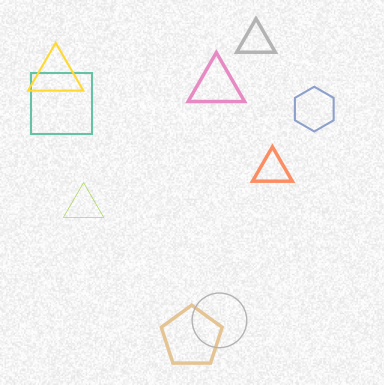[{"shape": "square", "thickness": 1.5, "radius": 0.4, "center": [0.16, 0.73]}, {"shape": "triangle", "thickness": 2.5, "radius": 0.3, "center": [0.708, 0.559]}, {"shape": "hexagon", "thickness": 1.5, "radius": 0.29, "center": [0.816, 0.717]}, {"shape": "triangle", "thickness": 2.5, "radius": 0.42, "center": [0.562, 0.779]}, {"shape": "triangle", "thickness": 0.5, "radius": 0.3, "center": [0.217, 0.465]}, {"shape": "triangle", "thickness": 1.5, "radius": 0.41, "center": [0.145, 0.806]}, {"shape": "pentagon", "thickness": 2.5, "radius": 0.42, "center": [0.498, 0.124]}, {"shape": "triangle", "thickness": 2.5, "radius": 0.29, "center": [0.665, 0.893]}, {"shape": "circle", "thickness": 1, "radius": 0.35, "center": [0.57, 0.168]}]